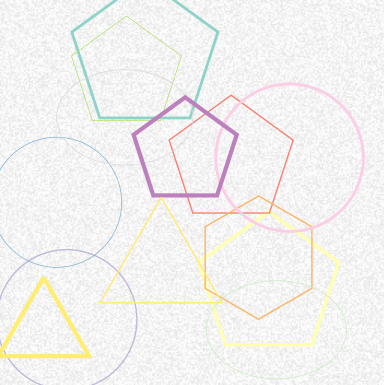[{"shape": "pentagon", "thickness": 2, "radius": 1.0, "center": [0.376, 0.855]}, {"shape": "pentagon", "thickness": 2.5, "radius": 0.96, "center": [0.698, 0.259]}, {"shape": "circle", "thickness": 1, "radius": 0.91, "center": [0.173, 0.17]}, {"shape": "pentagon", "thickness": 1, "radius": 0.85, "center": [0.6, 0.584]}, {"shape": "circle", "thickness": 0.5, "radius": 0.85, "center": [0.147, 0.475]}, {"shape": "hexagon", "thickness": 1, "radius": 0.8, "center": [0.672, 0.331]}, {"shape": "pentagon", "thickness": 0.5, "radius": 0.75, "center": [0.328, 0.808]}, {"shape": "circle", "thickness": 2, "radius": 0.96, "center": [0.752, 0.59]}, {"shape": "oval", "thickness": 0.5, "radius": 0.89, "center": [0.324, 0.695]}, {"shape": "pentagon", "thickness": 3, "radius": 0.7, "center": [0.481, 0.606]}, {"shape": "oval", "thickness": 0.5, "radius": 0.91, "center": [0.718, 0.143]}, {"shape": "triangle", "thickness": 3, "radius": 0.68, "center": [0.113, 0.143]}, {"shape": "triangle", "thickness": 1, "radius": 0.91, "center": [0.419, 0.305]}]